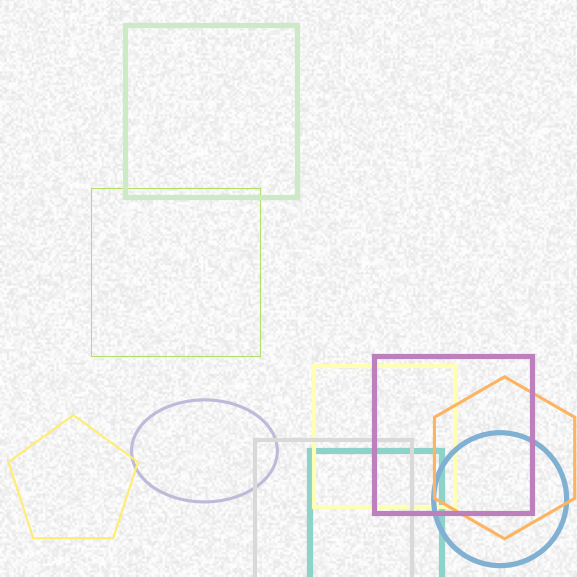[{"shape": "square", "thickness": 3, "radius": 0.57, "center": [0.652, 0.103]}, {"shape": "square", "thickness": 2, "radius": 0.61, "center": [0.666, 0.243]}, {"shape": "oval", "thickness": 1.5, "radius": 0.63, "center": [0.354, 0.218]}, {"shape": "circle", "thickness": 2.5, "radius": 0.58, "center": [0.866, 0.135]}, {"shape": "hexagon", "thickness": 1.5, "radius": 0.7, "center": [0.874, 0.206]}, {"shape": "square", "thickness": 0.5, "radius": 0.73, "center": [0.304, 0.528]}, {"shape": "square", "thickness": 2, "radius": 0.68, "center": [0.578, 0.1]}, {"shape": "square", "thickness": 2.5, "radius": 0.68, "center": [0.784, 0.246]}, {"shape": "square", "thickness": 2.5, "radius": 0.74, "center": [0.365, 0.808]}, {"shape": "pentagon", "thickness": 1, "radius": 0.59, "center": [0.127, 0.163]}]